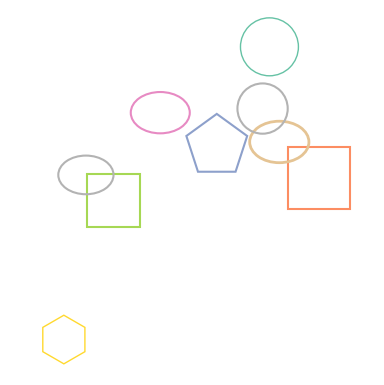[{"shape": "circle", "thickness": 1, "radius": 0.38, "center": [0.7, 0.878]}, {"shape": "square", "thickness": 1.5, "radius": 0.41, "center": [0.828, 0.538]}, {"shape": "pentagon", "thickness": 1.5, "radius": 0.42, "center": [0.563, 0.621]}, {"shape": "oval", "thickness": 1.5, "radius": 0.38, "center": [0.416, 0.707]}, {"shape": "square", "thickness": 1.5, "radius": 0.34, "center": [0.295, 0.479]}, {"shape": "hexagon", "thickness": 1, "radius": 0.32, "center": [0.166, 0.118]}, {"shape": "oval", "thickness": 2, "radius": 0.38, "center": [0.725, 0.631]}, {"shape": "oval", "thickness": 1.5, "radius": 0.36, "center": [0.223, 0.546]}, {"shape": "circle", "thickness": 1.5, "radius": 0.33, "center": [0.682, 0.718]}]